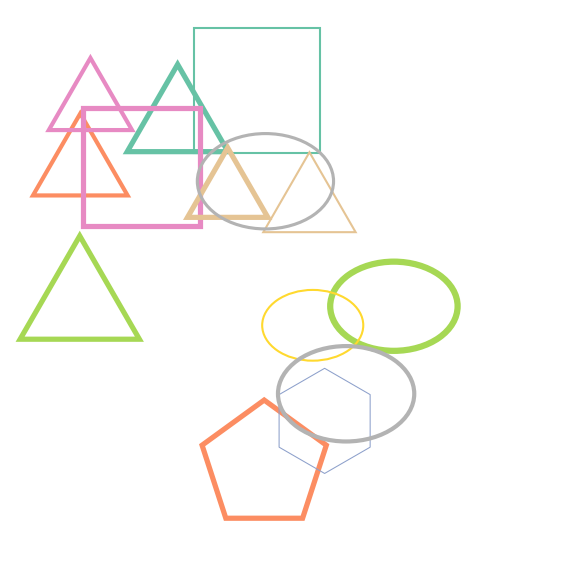[{"shape": "triangle", "thickness": 2.5, "radius": 0.5, "center": [0.308, 0.787]}, {"shape": "square", "thickness": 1, "radius": 0.54, "center": [0.445, 0.843]}, {"shape": "pentagon", "thickness": 2.5, "radius": 0.57, "center": [0.457, 0.193]}, {"shape": "triangle", "thickness": 2, "radius": 0.47, "center": [0.139, 0.708]}, {"shape": "hexagon", "thickness": 0.5, "radius": 0.46, "center": [0.562, 0.27]}, {"shape": "triangle", "thickness": 2, "radius": 0.42, "center": [0.157, 0.816]}, {"shape": "square", "thickness": 2.5, "radius": 0.51, "center": [0.245, 0.71]}, {"shape": "triangle", "thickness": 2.5, "radius": 0.6, "center": [0.138, 0.471]}, {"shape": "oval", "thickness": 3, "radius": 0.55, "center": [0.682, 0.469]}, {"shape": "oval", "thickness": 1, "radius": 0.44, "center": [0.542, 0.436]}, {"shape": "triangle", "thickness": 1, "radius": 0.46, "center": [0.536, 0.643]}, {"shape": "triangle", "thickness": 2.5, "radius": 0.4, "center": [0.394, 0.663]}, {"shape": "oval", "thickness": 1.5, "radius": 0.59, "center": [0.46, 0.685]}, {"shape": "oval", "thickness": 2, "radius": 0.59, "center": [0.599, 0.317]}]